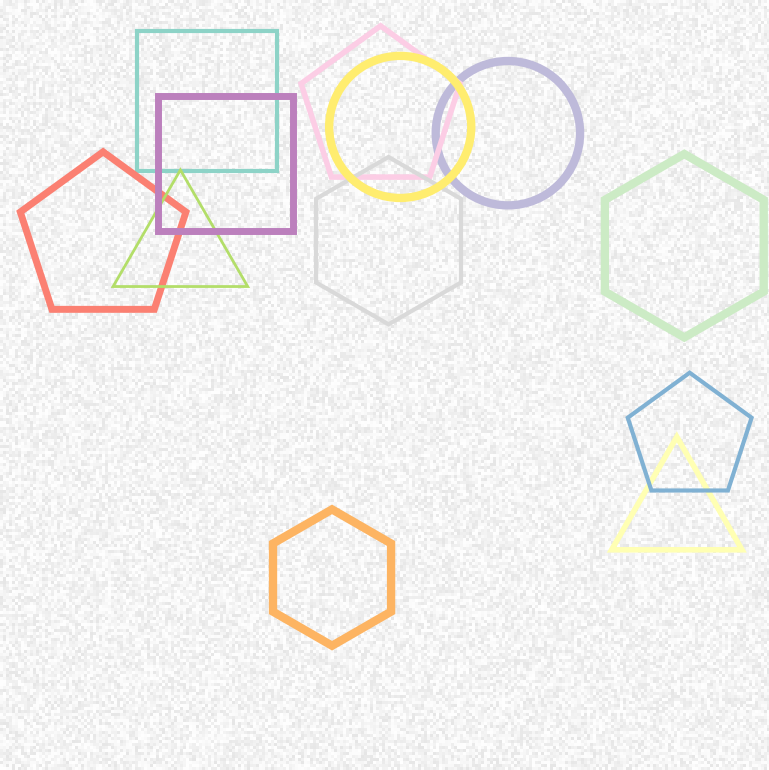[{"shape": "square", "thickness": 1.5, "radius": 0.45, "center": [0.269, 0.869]}, {"shape": "triangle", "thickness": 2, "radius": 0.49, "center": [0.879, 0.335]}, {"shape": "circle", "thickness": 3, "radius": 0.47, "center": [0.66, 0.827]}, {"shape": "pentagon", "thickness": 2.5, "radius": 0.57, "center": [0.134, 0.69]}, {"shape": "pentagon", "thickness": 1.5, "radius": 0.42, "center": [0.896, 0.431]}, {"shape": "hexagon", "thickness": 3, "radius": 0.44, "center": [0.431, 0.25]}, {"shape": "triangle", "thickness": 1, "radius": 0.5, "center": [0.234, 0.678]}, {"shape": "pentagon", "thickness": 2, "radius": 0.54, "center": [0.494, 0.858]}, {"shape": "hexagon", "thickness": 1.5, "radius": 0.54, "center": [0.505, 0.687]}, {"shape": "square", "thickness": 2.5, "radius": 0.44, "center": [0.293, 0.787]}, {"shape": "hexagon", "thickness": 3, "radius": 0.6, "center": [0.889, 0.681]}, {"shape": "circle", "thickness": 3, "radius": 0.46, "center": [0.52, 0.835]}]